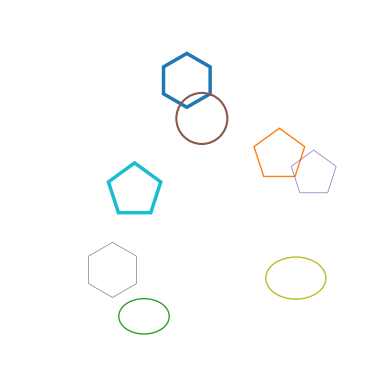[{"shape": "hexagon", "thickness": 2.5, "radius": 0.35, "center": [0.485, 0.791]}, {"shape": "pentagon", "thickness": 1, "radius": 0.35, "center": [0.726, 0.598]}, {"shape": "oval", "thickness": 1, "radius": 0.33, "center": [0.374, 0.178]}, {"shape": "pentagon", "thickness": 0.5, "radius": 0.31, "center": [0.815, 0.549]}, {"shape": "circle", "thickness": 1.5, "radius": 0.33, "center": [0.524, 0.692]}, {"shape": "hexagon", "thickness": 0.5, "radius": 0.36, "center": [0.292, 0.299]}, {"shape": "oval", "thickness": 1, "radius": 0.39, "center": [0.768, 0.278]}, {"shape": "pentagon", "thickness": 2.5, "radius": 0.36, "center": [0.35, 0.505]}]